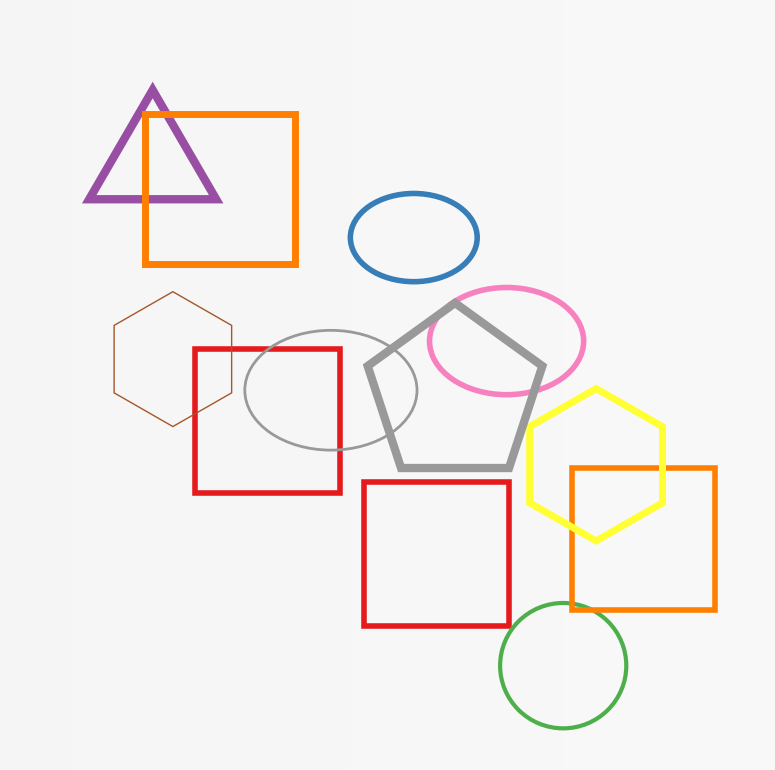[{"shape": "square", "thickness": 2, "radius": 0.47, "center": [0.564, 0.281]}, {"shape": "square", "thickness": 2, "radius": 0.47, "center": [0.345, 0.453]}, {"shape": "oval", "thickness": 2, "radius": 0.41, "center": [0.534, 0.691]}, {"shape": "circle", "thickness": 1.5, "radius": 0.41, "center": [0.727, 0.136]}, {"shape": "triangle", "thickness": 3, "radius": 0.47, "center": [0.197, 0.789]}, {"shape": "square", "thickness": 2, "radius": 0.46, "center": [0.83, 0.301]}, {"shape": "square", "thickness": 2.5, "radius": 0.48, "center": [0.284, 0.755]}, {"shape": "hexagon", "thickness": 2.5, "radius": 0.49, "center": [0.769, 0.396]}, {"shape": "hexagon", "thickness": 0.5, "radius": 0.44, "center": [0.223, 0.534]}, {"shape": "oval", "thickness": 2, "radius": 0.5, "center": [0.654, 0.557]}, {"shape": "pentagon", "thickness": 3, "radius": 0.59, "center": [0.587, 0.488]}, {"shape": "oval", "thickness": 1, "radius": 0.56, "center": [0.427, 0.493]}]